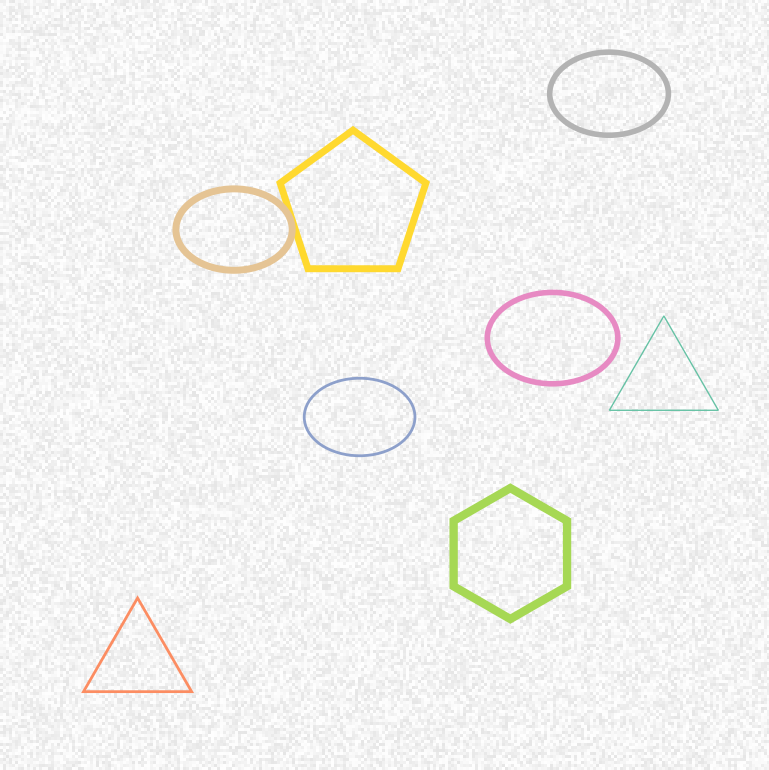[{"shape": "triangle", "thickness": 0.5, "radius": 0.41, "center": [0.862, 0.508]}, {"shape": "triangle", "thickness": 1, "radius": 0.41, "center": [0.179, 0.142]}, {"shape": "oval", "thickness": 1, "radius": 0.36, "center": [0.467, 0.458]}, {"shape": "oval", "thickness": 2, "radius": 0.42, "center": [0.718, 0.561]}, {"shape": "hexagon", "thickness": 3, "radius": 0.43, "center": [0.663, 0.281]}, {"shape": "pentagon", "thickness": 2.5, "radius": 0.5, "center": [0.458, 0.731]}, {"shape": "oval", "thickness": 2.5, "radius": 0.38, "center": [0.304, 0.702]}, {"shape": "oval", "thickness": 2, "radius": 0.39, "center": [0.791, 0.878]}]